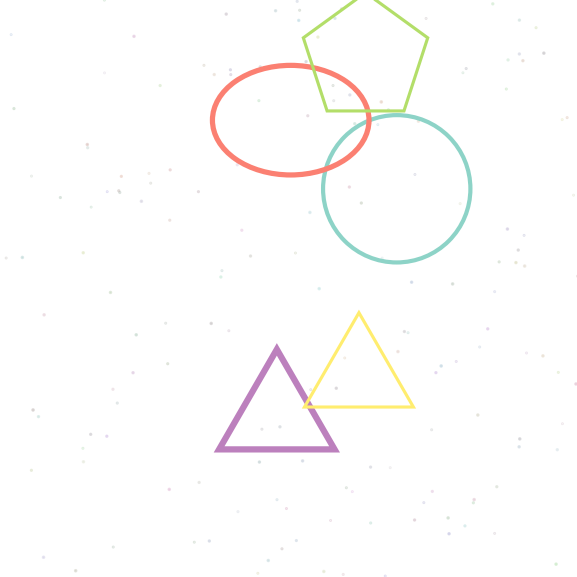[{"shape": "circle", "thickness": 2, "radius": 0.64, "center": [0.687, 0.672]}, {"shape": "oval", "thickness": 2.5, "radius": 0.68, "center": [0.503, 0.791]}, {"shape": "pentagon", "thickness": 1.5, "radius": 0.57, "center": [0.633, 0.899]}, {"shape": "triangle", "thickness": 3, "radius": 0.58, "center": [0.479, 0.279]}, {"shape": "triangle", "thickness": 1.5, "radius": 0.54, "center": [0.622, 0.349]}]